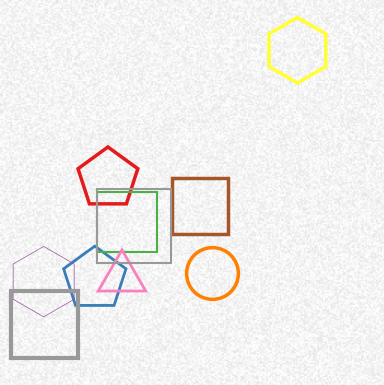[{"shape": "pentagon", "thickness": 2.5, "radius": 0.41, "center": [0.28, 0.537]}, {"shape": "pentagon", "thickness": 2, "radius": 0.43, "center": [0.246, 0.276]}, {"shape": "square", "thickness": 1.5, "radius": 0.39, "center": [0.33, 0.423]}, {"shape": "hexagon", "thickness": 0.5, "radius": 0.46, "center": [0.113, 0.268]}, {"shape": "circle", "thickness": 2.5, "radius": 0.34, "center": [0.552, 0.29]}, {"shape": "hexagon", "thickness": 2.5, "radius": 0.43, "center": [0.772, 0.87]}, {"shape": "square", "thickness": 2.5, "radius": 0.36, "center": [0.519, 0.464]}, {"shape": "triangle", "thickness": 2, "radius": 0.36, "center": [0.317, 0.28]}, {"shape": "square", "thickness": 3, "radius": 0.43, "center": [0.116, 0.157]}, {"shape": "square", "thickness": 1.5, "radius": 0.48, "center": [0.348, 0.413]}]